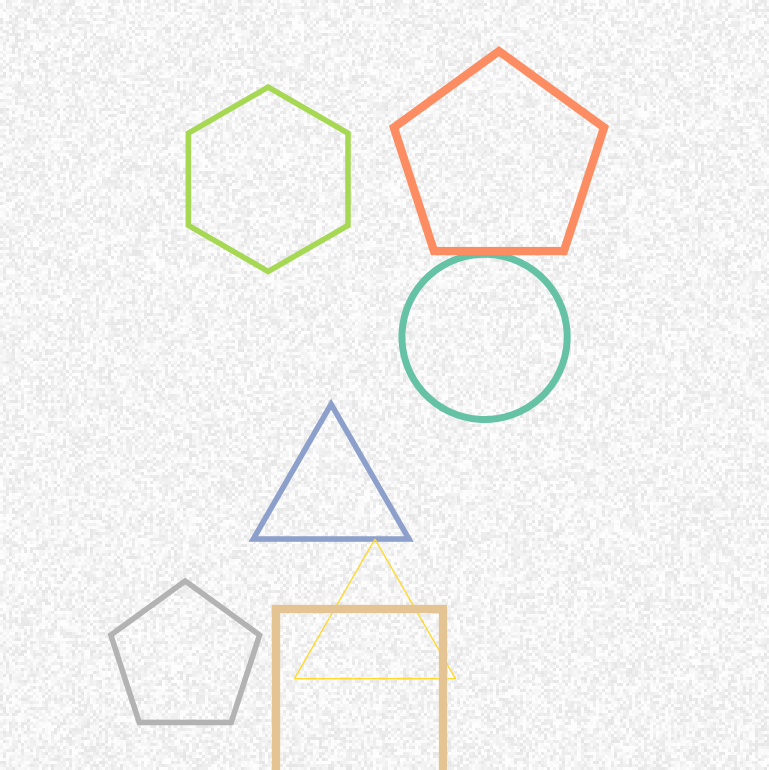[{"shape": "circle", "thickness": 2.5, "radius": 0.54, "center": [0.629, 0.562]}, {"shape": "pentagon", "thickness": 3, "radius": 0.72, "center": [0.648, 0.79]}, {"shape": "triangle", "thickness": 2, "radius": 0.58, "center": [0.43, 0.358]}, {"shape": "hexagon", "thickness": 2, "radius": 0.6, "center": [0.348, 0.767]}, {"shape": "triangle", "thickness": 0.5, "radius": 0.6, "center": [0.487, 0.179]}, {"shape": "square", "thickness": 3, "radius": 0.54, "center": [0.467, 0.1]}, {"shape": "pentagon", "thickness": 2, "radius": 0.51, "center": [0.241, 0.144]}]